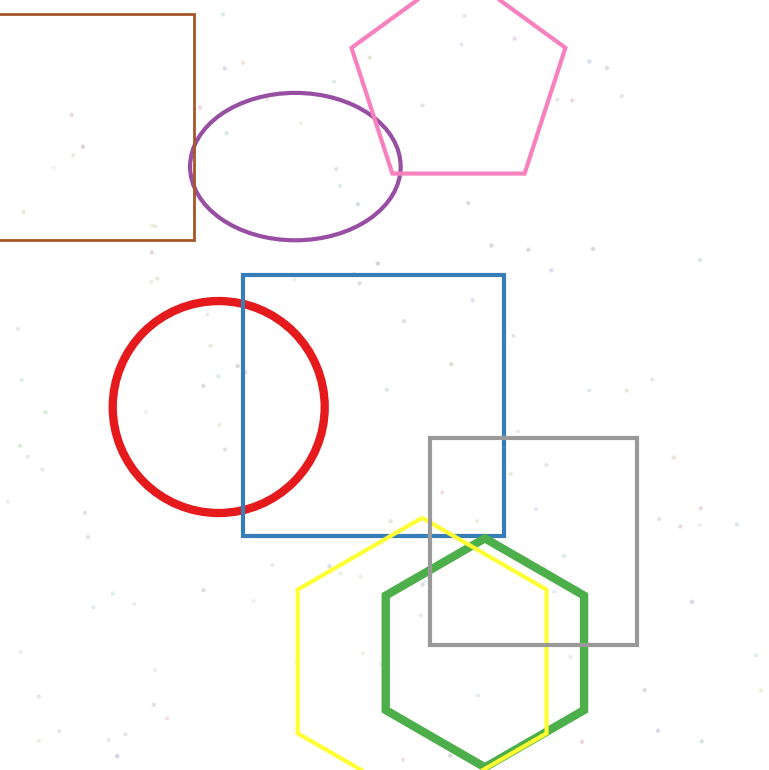[{"shape": "circle", "thickness": 3, "radius": 0.69, "center": [0.284, 0.471]}, {"shape": "square", "thickness": 1.5, "radius": 0.85, "center": [0.485, 0.473]}, {"shape": "hexagon", "thickness": 3, "radius": 0.74, "center": [0.63, 0.152]}, {"shape": "oval", "thickness": 1.5, "radius": 0.68, "center": [0.384, 0.784]}, {"shape": "hexagon", "thickness": 1.5, "radius": 0.93, "center": [0.548, 0.141]}, {"shape": "square", "thickness": 1, "radius": 0.73, "center": [0.106, 0.835]}, {"shape": "pentagon", "thickness": 1.5, "radius": 0.73, "center": [0.595, 0.893]}, {"shape": "square", "thickness": 1.5, "radius": 0.67, "center": [0.693, 0.297]}]